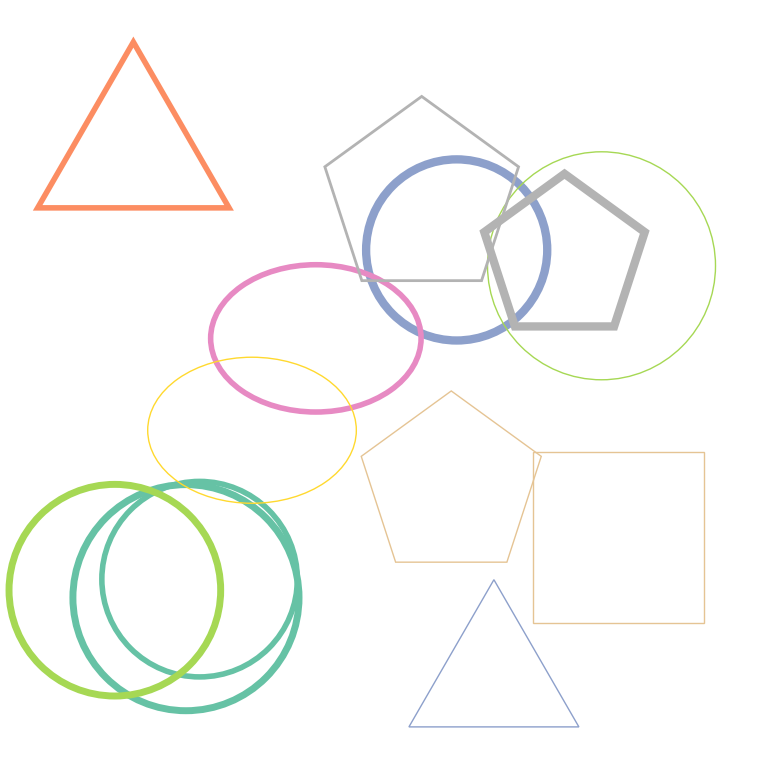[{"shape": "circle", "thickness": 2, "radius": 0.63, "center": [0.259, 0.248]}, {"shape": "circle", "thickness": 2.5, "radius": 0.73, "center": [0.242, 0.224]}, {"shape": "triangle", "thickness": 2, "radius": 0.72, "center": [0.173, 0.802]}, {"shape": "triangle", "thickness": 0.5, "radius": 0.64, "center": [0.641, 0.12]}, {"shape": "circle", "thickness": 3, "radius": 0.59, "center": [0.593, 0.675]}, {"shape": "oval", "thickness": 2, "radius": 0.68, "center": [0.41, 0.561]}, {"shape": "circle", "thickness": 0.5, "radius": 0.74, "center": [0.781, 0.655]}, {"shape": "circle", "thickness": 2.5, "radius": 0.69, "center": [0.149, 0.234]}, {"shape": "oval", "thickness": 0.5, "radius": 0.68, "center": [0.327, 0.441]}, {"shape": "square", "thickness": 0.5, "radius": 0.55, "center": [0.804, 0.302]}, {"shape": "pentagon", "thickness": 0.5, "radius": 0.61, "center": [0.586, 0.369]}, {"shape": "pentagon", "thickness": 1, "radius": 0.66, "center": [0.548, 0.743]}, {"shape": "pentagon", "thickness": 3, "radius": 0.55, "center": [0.733, 0.665]}]